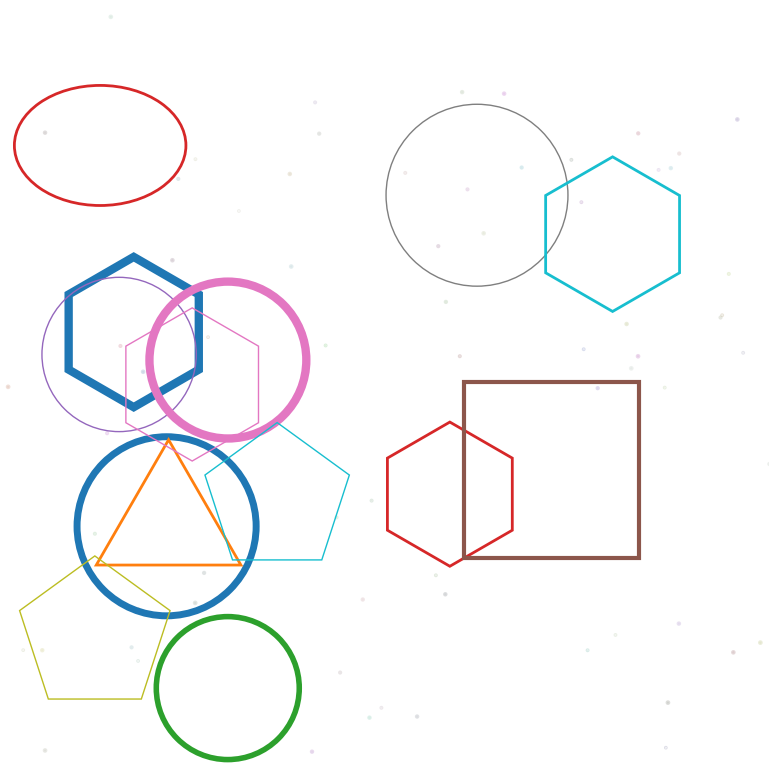[{"shape": "circle", "thickness": 2.5, "radius": 0.58, "center": [0.216, 0.317]}, {"shape": "hexagon", "thickness": 3, "radius": 0.49, "center": [0.174, 0.569]}, {"shape": "triangle", "thickness": 1, "radius": 0.54, "center": [0.219, 0.32]}, {"shape": "circle", "thickness": 2, "radius": 0.46, "center": [0.296, 0.106]}, {"shape": "oval", "thickness": 1, "radius": 0.56, "center": [0.13, 0.811]}, {"shape": "hexagon", "thickness": 1, "radius": 0.47, "center": [0.584, 0.358]}, {"shape": "circle", "thickness": 0.5, "radius": 0.5, "center": [0.155, 0.54]}, {"shape": "square", "thickness": 1.5, "radius": 0.57, "center": [0.717, 0.39]}, {"shape": "circle", "thickness": 3, "radius": 0.51, "center": [0.296, 0.532]}, {"shape": "hexagon", "thickness": 0.5, "radius": 0.5, "center": [0.25, 0.501]}, {"shape": "circle", "thickness": 0.5, "radius": 0.59, "center": [0.619, 0.746]}, {"shape": "pentagon", "thickness": 0.5, "radius": 0.51, "center": [0.123, 0.175]}, {"shape": "pentagon", "thickness": 0.5, "radius": 0.49, "center": [0.36, 0.353]}, {"shape": "hexagon", "thickness": 1, "radius": 0.5, "center": [0.796, 0.696]}]